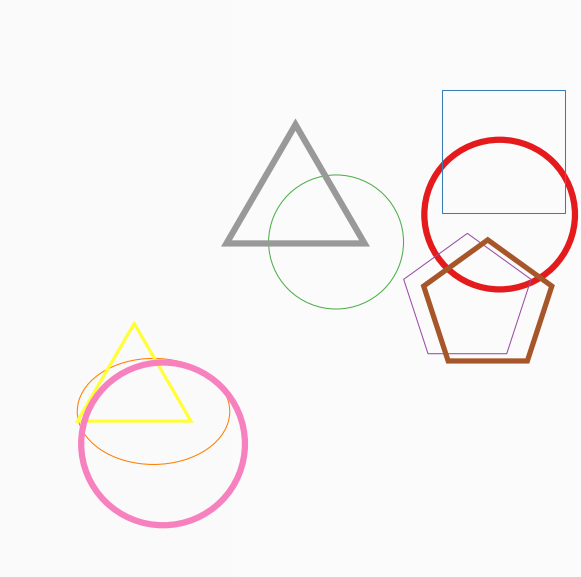[{"shape": "circle", "thickness": 3, "radius": 0.65, "center": [0.86, 0.628]}, {"shape": "square", "thickness": 0.5, "radius": 0.53, "center": [0.866, 0.737]}, {"shape": "circle", "thickness": 0.5, "radius": 0.58, "center": [0.578, 0.58]}, {"shape": "pentagon", "thickness": 0.5, "radius": 0.58, "center": [0.804, 0.48]}, {"shape": "oval", "thickness": 0.5, "radius": 0.66, "center": [0.264, 0.287]}, {"shape": "triangle", "thickness": 1.5, "radius": 0.56, "center": [0.231, 0.326]}, {"shape": "pentagon", "thickness": 2.5, "radius": 0.58, "center": [0.839, 0.468]}, {"shape": "circle", "thickness": 3, "radius": 0.7, "center": [0.281, 0.23]}, {"shape": "triangle", "thickness": 3, "radius": 0.69, "center": [0.508, 0.646]}]